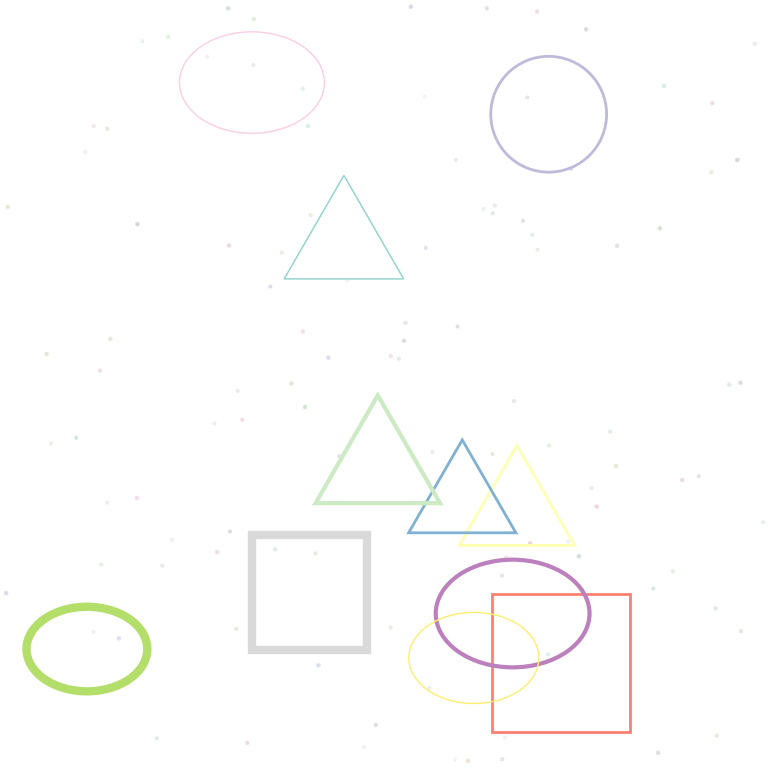[{"shape": "triangle", "thickness": 0.5, "radius": 0.45, "center": [0.447, 0.683]}, {"shape": "triangle", "thickness": 1, "radius": 0.43, "center": [0.671, 0.335]}, {"shape": "circle", "thickness": 1, "radius": 0.38, "center": [0.713, 0.852]}, {"shape": "square", "thickness": 1, "radius": 0.45, "center": [0.729, 0.139]}, {"shape": "triangle", "thickness": 1, "radius": 0.4, "center": [0.6, 0.348]}, {"shape": "oval", "thickness": 3, "radius": 0.39, "center": [0.113, 0.157]}, {"shape": "oval", "thickness": 0.5, "radius": 0.47, "center": [0.327, 0.893]}, {"shape": "square", "thickness": 3, "radius": 0.37, "center": [0.402, 0.231]}, {"shape": "oval", "thickness": 1.5, "radius": 0.5, "center": [0.666, 0.203]}, {"shape": "triangle", "thickness": 1.5, "radius": 0.47, "center": [0.491, 0.393]}, {"shape": "oval", "thickness": 0.5, "radius": 0.42, "center": [0.615, 0.146]}]